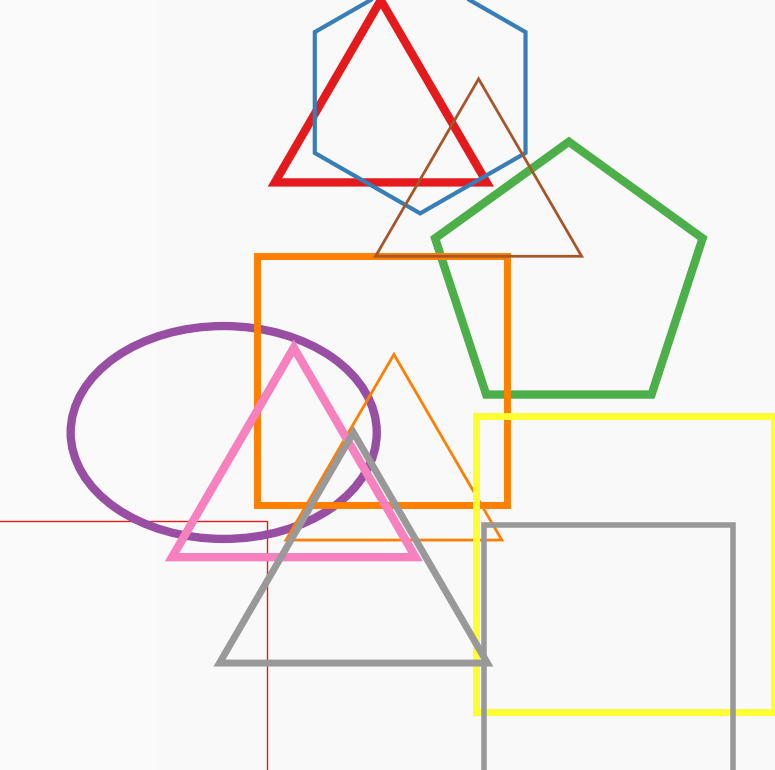[{"shape": "triangle", "thickness": 3, "radius": 0.79, "center": [0.491, 0.842]}, {"shape": "square", "thickness": 0.5, "radius": 0.93, "center": [0.158, 0.137]}, {"shape": "hexagon", "thickness": 1.5, "radius": 0.78, "center": [0.542, 0.88]}, {"shape": "pentagon", "thickness": 3, "radius": 0.91, "center": [0.734, 0.634]}, {"shape": "oval", "thickness": 3, "radius": 0.99, "center": [0.289, 0.438]}, {"shape": "square", "thickness": 2.5, "radius": 0.81, "center": [0.493, 0.506]}, {"shape": "triangle", "thickness": 1, "radius": 0.8, "center": [0.508, 0.379]}, {"shape": "square", "thickness": 2.5, "radius": 0.96, "center": [0.806, 0.267]}, {"shape": "triangle", "thickness": 1, "radius": 0.77, "center": [0.618, 0.744]}, {"shape": "triangle", "thickness": 3, "radius": 0.91, "center": [0.379, 0.367]}, {"shape": "triangle", "thickness": 2.5, "radius": 1.0, "center": [0.456, 0.239]}, {"shape": "square", "thickness": 2, "radius": 0.8, "center": [0.785, 0.157]}]